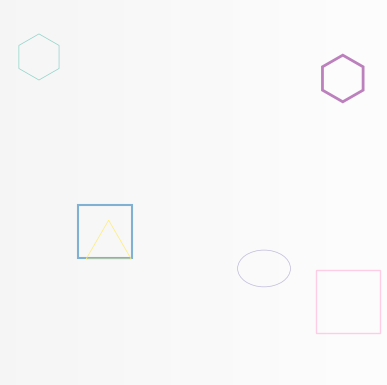[{"shape": "hexagon", "thickness": 0.5, "radius": 0.3, "center": [0.101, 0.852]}, {"shape": "oval", "thickness": 0.5, "radius": 0.34, "center": [0.681, 0.303]}, {"shape": "square", "thickness": 1.5, "radius": 0.35, "center": [0.271, 0.398]}, {"shape": "square", "thickness": 1, "radius": 0.41, "center": [0.899, 0.218]}, {"shape": "hexagon", "thickness": 2, "radius": 0.3, "center": [0.885, 0.796]}, {"shape": "triangle", "thickness": 0.5, "radius": 0.34, "center": [0.28, 0.361]}]